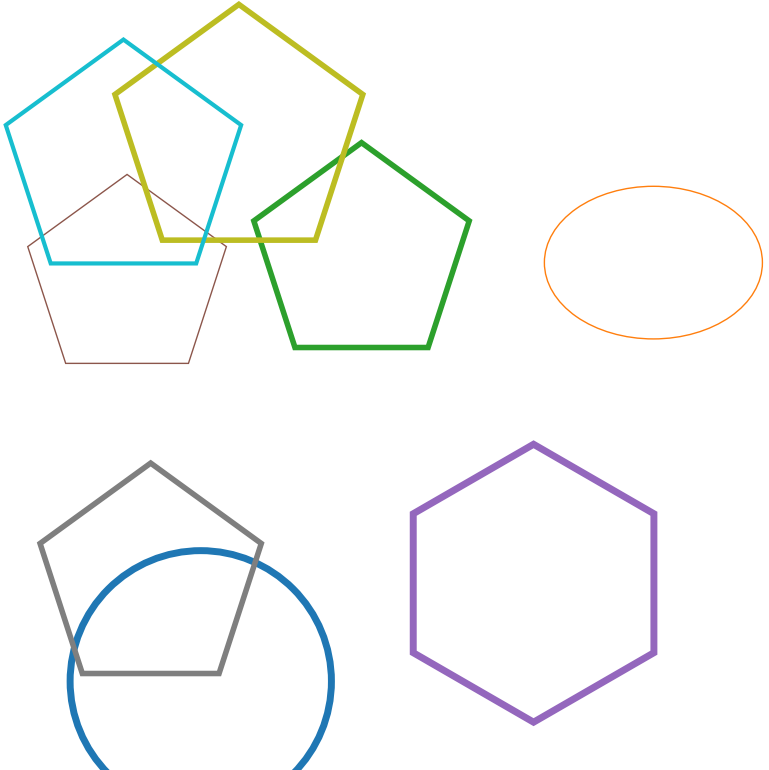[{"shape": "circle", "thickness": 2.5, "radius": 0.85, "center": [0.261, 0.115]}, {"shape": "oval", "thickness": 0.5, "radius": 0.71, "center": [0.849, 0.659]}, {"shape": "pentagon", "thickness": 2, "radius": 0.74, "center": [0.47, 0.668]}, {"shape": "hexagon", "thickness": 2.5, "radius": 0.9, "center": [0.693, 0.243]}, {"shape": "pentagon", "thickness": 0.5, "radius": 0.68, "center": [0.165, 0.638]}, {"shape": "pentagon", "thickness": 2, "radius": 0.76, "center": [0.196, 0.248]}, {"shape": "pentagon", "thickness": 2, "radius": 0.85, "center": [0.31, 0.825]}, {"shape": "pentagon", "thickness": 1.5, "radius": 0.8, "center": [0.16, 0.788]}]